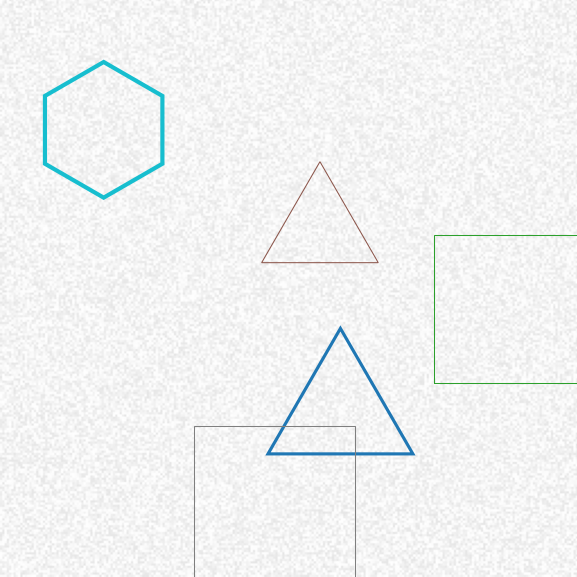[{"shape": "triangle", "thickness": 1.5, "radius": 0.72, "center": [0.589, 0.286]}, {"shape": "square", "thickness": 0.5, "radius": 0.64, "center": [0.88, 0.464]}, {"shape": "triangle", "thickness": 0.5, "radius": 0.58, "center": [0.554, 0.603]}, {"shape": "square", "thickness": 0.5, "radius": 0.7, "center": [0.475, 0.122]}, {"shape": "hexagon", "thickness": 2, "radius": 0.59, "center": [0.18, 0.774]}]